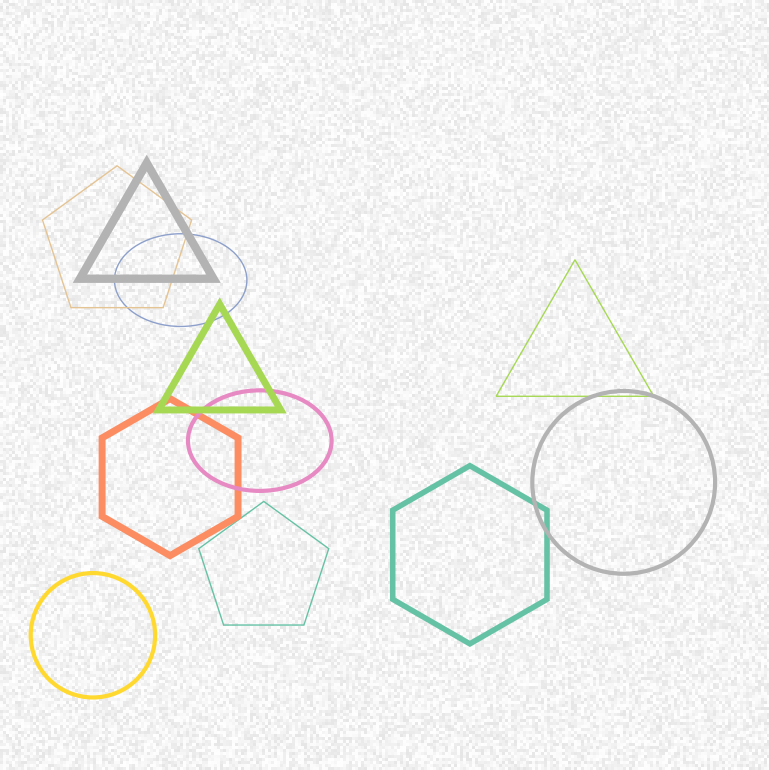[{"shape": "pentagon", "thickness": 0.5, "radius": 0.44, "center": [0.343, 0.26]}, {"shape": "hexagon", "thickness": 2, "radius": 0.58, "center": [0.61, 0.28]}, {"shape": "hexagon", "thickness": 2.5, "radius": 0.51, "center": [0.221, 0.38]}, {"shape": "oval", "thickness": 0.5, "radius": 0.43, "center": [0.235, 0.636]}, {"shape": "oval", "thickness": 1.5, "radius": 0.47, "center": [0.337, 0.428]}, {"shape": "triangle", "thickness": 0.5, "radius": 0.59, "center": [0.747, 0.544]}, {"shape": "triangle", "thickness": 2.5, "radius": 0.46, "center": [0.285, 0.513]}, {"shape": "circle", "thickness": 1.5, "radius": 0.4, "center": [0.121, 0.175]}, {"shape": "pentagon", "thickness": 0.5, "radius": 0.51, "center": [0.152, 0.683]}, {"shape": "triangle", "thickness": 3, "radius": 0.5, "center": [0.191, 0.688]}, {"shape": "circle", "thickness": 1.5, "radius": 0.59, "center": [0.81, 0.374]}]